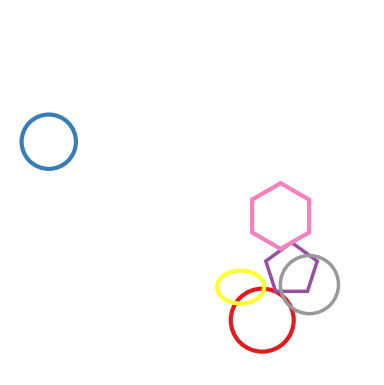[{"shape": "circle", "thickness": 3, "radius": 0.41, "center": [0.681, 0.168]}, {"shape": "circle", "thickness": 3, "radius": 0.35, "center": [0.127, 0.632]}, {"shape": "pentagon", "thickness": 2.5, "radius": 0.35, "center": [0.757, 0.3]}, {"shape": "oval", "thickness": 3, "radius": 0.31, "center": [0.625, 0.254]}, {"shape": "hexagon", "thickness": 3, "radius": 0.43, "center": [0.729, 0.439]}, {"shape": "circle", "thickness": 2.5, "radius": 0.38, "center": [0.804, 0.261]}]